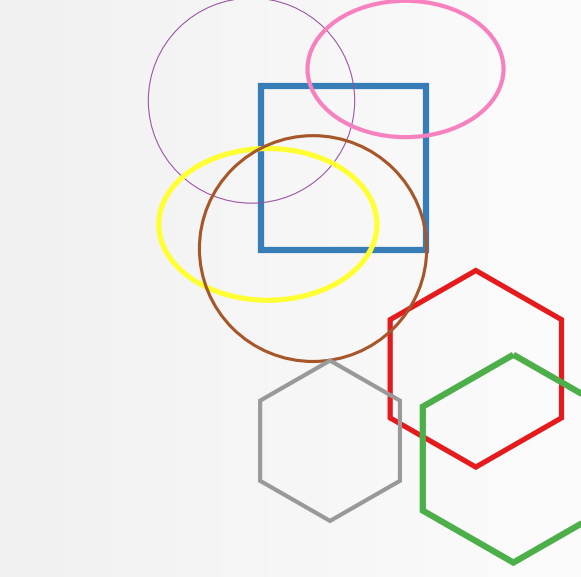[{"shape": "hexagon", "thickness": 2.5, "radius": 0.85, "center": [0.819, 0.361]}, {"shape": "square", "thickness": 3, "radius": 0.71, "center": [0.591, 0.709]}, {"shape": "hexagon", "thickness": 3, "radius": 0.9, "center": [0.883, 0.205]}, {"shape": "circle", "thickness": 0.5, "radius": 0.89, "center": [0.433, 0.825]}, {"shape": "oval", "thickness": 2.5, "radius": 0.94, "center": [0.461, 0.611]}, {"shape": "circle", "thickness": 1.5, "radius": 0.98, "center": [0.539, 0.569]}, {"shape": "oval", "thickness": 2, "radius": 0.84, "center": [0.698, 0.88]}, {"shape": "hexagon", "thickness": 2, "radius": 0.69, "center": [0.568, 0.236]}]